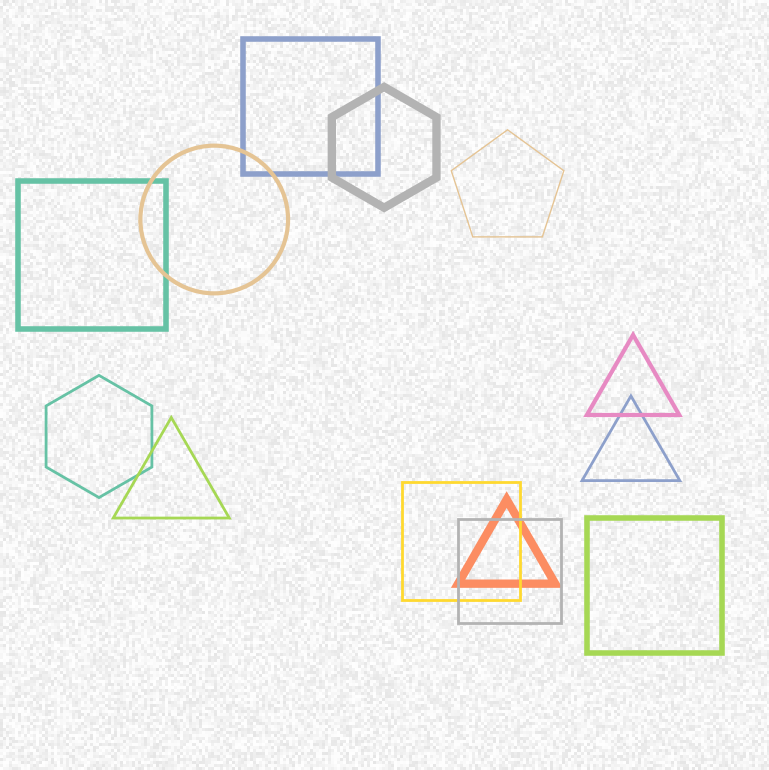[{"shape": "hexagon", "thickness": 1, "radius": 0.4, "center": [0.129, 0.433]}, {"shape": "square", "thickness": 2, "radius": 0.48, "center": [0.12, 0.669]}, {"shape": "triangle", "thickness": 3, "radius": 0.36, "center": [0.658, 0.278]}, {"shape": "square", "thickness": 2, "radius": 0.44, "center": [0.403, 0.862]}, {"shape": "triangle", "thickness": 1, "radius": 0.37, "center": [0.819, 0.412]}, {"shape": "triangle", "thickness": 1.5, "radius": 0.35, "center": [0.822, 0.496]}, {"shape": "square", "thickness": 2, "radius": 0.44, "center": [0.85, 0.239]}, {"shape": "triangle", "thickness": 1, "radius": 0.44, "center": [0.222, 0.371]}, {"shape": "square", "thickness": 1, "radius": 0.38, "center": [0.598, 0.298]}, {"shape": "circle", "thickness": 1.5, "radius": 0.48, "center": [0.278, 0.715]}, {"shape": "pentagon", "thickness": 0.5, "radius": 0.38, "center": [0.659, 0.755]}, {"shape": "square", "thickness": 1, "radius": 0.34, "center": [0.662, 0.258]}, {"shape": "hexagon", "thickness": 3, "radius": 0.39, "center": [0.499, 0.809]}]